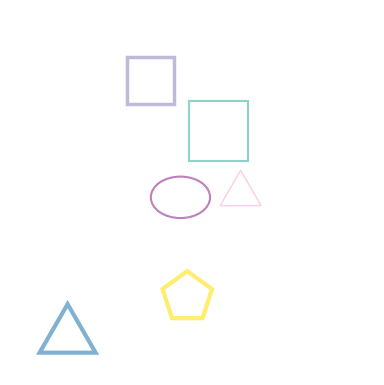[{"shape": "square", "thickness": 1.5, "radius": 0.39, "center": [0.567, 0.659]}, {"shape": "square", "thickness": 2.5, "radius": 0.3, "center": [0.39, 0.79]}, {"shape": "triangle", "thickness": 3, "radius": 0.42, "center": [0.176, 0.126]}, {"shape": "triangle", "thickness": 1, "radius": 0.31, "center": [0.625, 0.497]}, {"shape": "oval", "thickness": 1.5, "radius": 0.38, "center": [0.469, 0.487]}, {"shape": "pentagon", "thickness": 3, "radius": 0.34, "center": [0.486, 0.228]}]